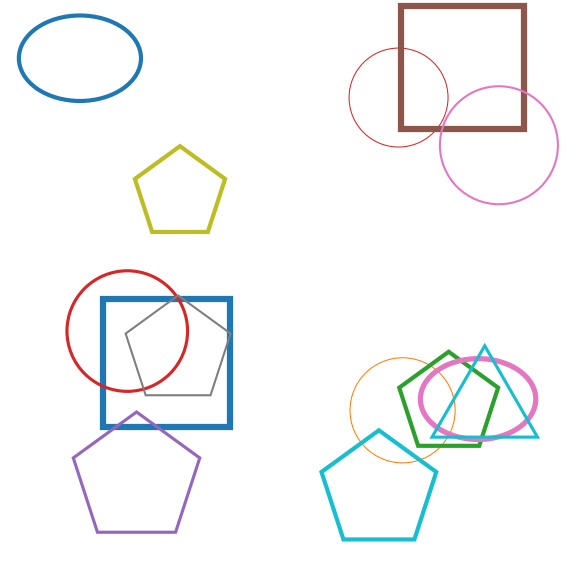[{"shape": "square", "thickness": 3, "radius": 0.55, "center": [0.288, 0.371]}, {"shape": "oval", "thickness": 2, "radius": 0.53, "center": [0.138, 0.898]}, {"shape": "circle", "thickness": 0.5, "radius": 0.45, "center": [0.697, 0.289]}, {"shape": "pentagon", "thickness": 2, "radius": 0.45, "center": [0.777, 0.3]}, {"shape": "circle", "thickness": 0.5, "radius": 0.43, "center": [0.69, 0.83]}, {"shape": "circle", "thickness": 1.5, "radius": 0.52, "center": [0.22, 0.426]}, {"shape": "pentagon", "thickness": 1.5, "radius": 0.58, "center": [0.236, 0.171]}, {"shape": "square", "thickness": 3, "radius": 0.53, "center": [0.8, 0.882]}, {"shape": "oval", "thickness": 2.5, "radius": 0.5, "center": [0.828, 0.308]}, {"shape": "circle", "thickness": 1, "radius": 0.51, "center": [0.864, 0.748]}, {"shape": "pentagon", "thickness": 1, "radius": 0.48, "center": [0.308, 0.392]}, {"shape": "pentagon", "thickness": 2, "radius": 0.41, "center": [0.312, 0.664]}, {"shape": "triangle", "thickness": 1.5, "radius": 0.53, "center": [0.839, 0.295]}, {"shape": "pentagon", "thickness": 2, "radius": 0.52, "center": [0.656, 0.15]}]